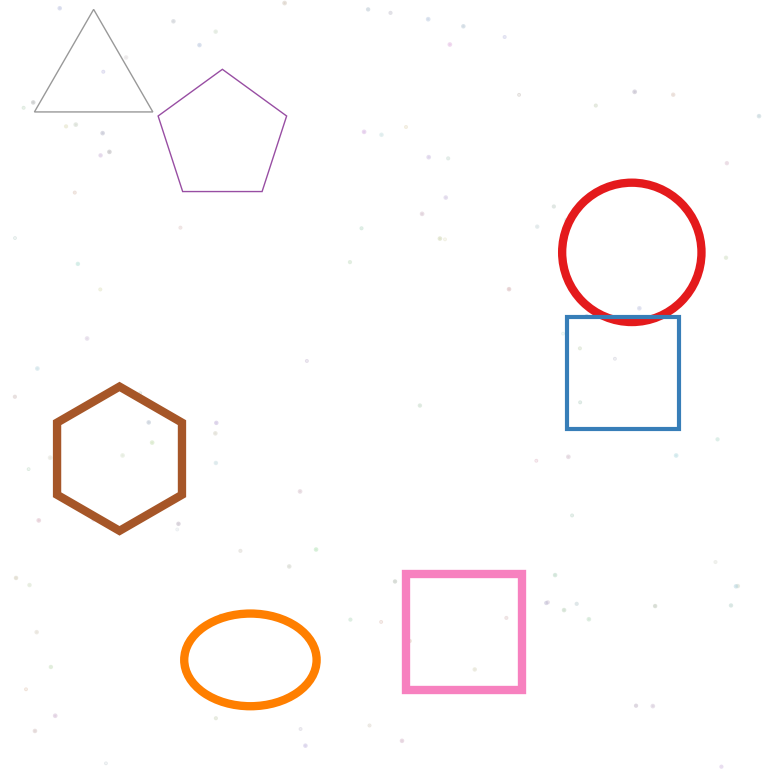[{"shape": "circle", "thickness": 3, "radius": 0.45, "center": [0.821, 0.672]}, {"shape": "square", "thickness": 1.5, "radius": 0.36, "center": [0.809, 0.515]}, {"shape": "pentagon", "thickness": 0.5, "radius": 0.44, "center": [0.289, 0.822]}, {"shape": "oval", "thickness": 3, "radius": 0.43, "center": [0.325, 0.143]}, {"shape": "hexagon", "thickness": 3, "radius": 0.47, "center": [0.155, 0.404]}, {"shape": "square", "thickness": 3, "radius": 0.38, "center": [0.603, 0.179]}, {"shape": "triangle", "thickness": 0.5, "radius": 0.44, "center": [0.122, 0.899]}]